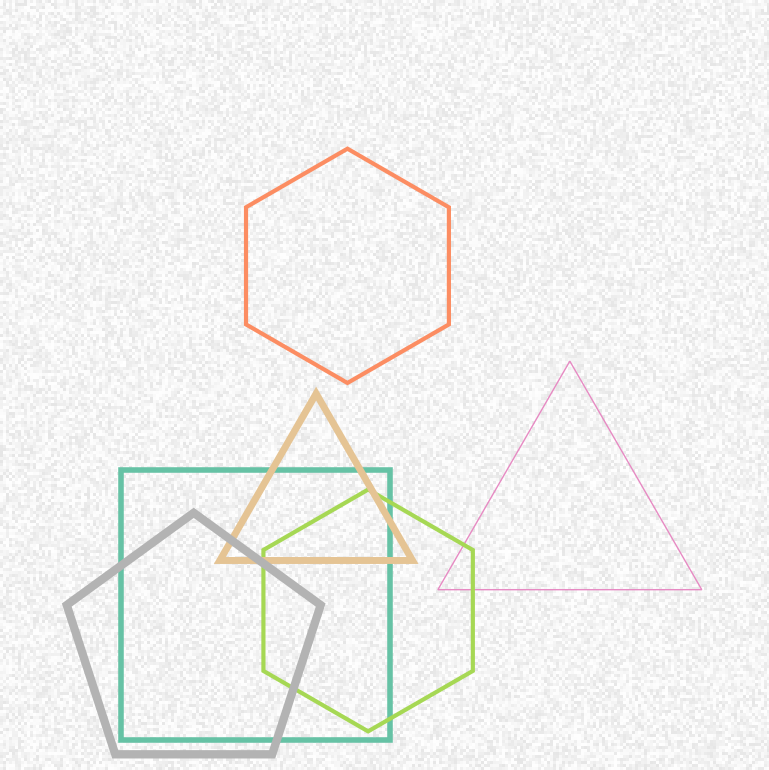[{"shape": "square", "thickness": 2, "radius": 0.88, "center": [0.332, 0.215]}, {"shape": "hexagon", "thickness": 1.5, "radius": 0.76, "center": [0.451, 0.655]}, {"shape": "triangle", "thickness": 0.5, "radius": 0.99, "center": [0.74, 0.333]}, {"shape": "hexagon", "thickness": 1.5, "radius": 0.79, "center": [0.478, 0.207]}, {"shape": "triangle", "thickness": 2.5, "radius": 0.72, "center": [0.411, 0.344]}, {"shape": "pentagon", "thickness": 3, "radius": 0.87, "center": [0.252, 0.161]}]